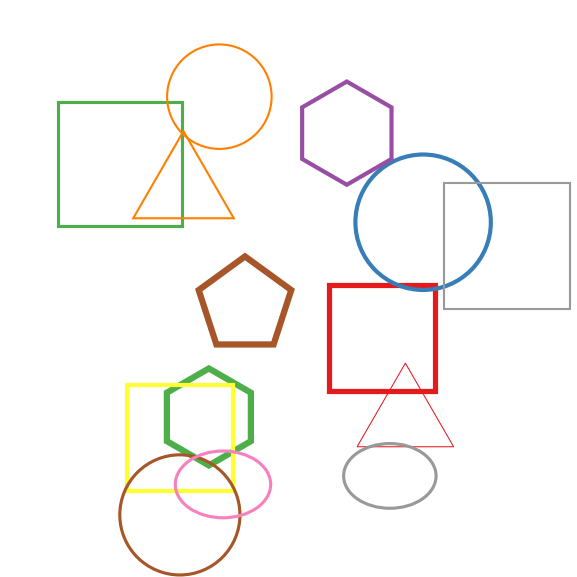[{"shape": "square", "thickness": 2.5, "radius": 0.46, "center": [0.661, 0.414]}, {"shape": "triangle", "thickness": 0.5, "radius": 0.48, "center": [0.702, 0.274]}, {"shape": "circle", "thickness": 2, "radius": 0.59, "center": [0.733, 0.614]}, {"shape": "square", "thickness": 1.5, "radius": 0.54, "center": [0.208, 0.715]}, {"shape": "hexagon", "thickness": 3, "radius": 0.42, "center": [0.362, 0.277]}, {"shape": "hexagon", "thickness": 2, "radius": 0.45, "center": [0.601, 0.769]}, {"shape": "circle", "thickness": 1, "radius": 0.45, "center": [0.38, 0.832]}, {"shape": "triangle", "thickness": 1, "radius": 0.5, "center": [0.318, 0.671]}, {"shape": "square", "thickness": 2, "radius": 0.46, "center": [0.311, 0.24]}, {"shape": "circle", "thickness": 1.5, "radius": 0.52, "center": [0.311, 0.108]}, {"shape": "pentagon", "thickness": 3, "radius": 0.42, "center": [0.424, 0.471]}, {"shape": "oval", "thickness": 1.5, "radius": 0.41, "center": [0.386, 0.16]}, {"shape": "oval", "thickness": 1.5, "radius": 0.4, "center": [0.675, 0.175]}, {"shape": "square", "thickness": 1, "radius": 0.55, "center": [0.878, 0.573]}]